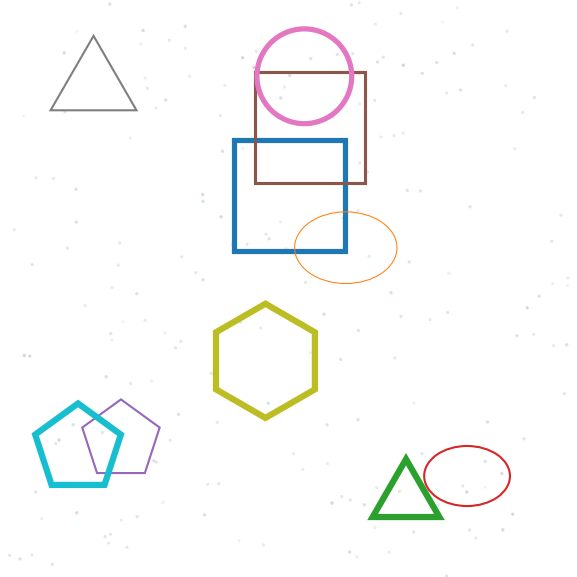[{"shape": "square", "thickness": 2.5, "radius": 0.48, "center": [0.501, 0.661]}, {"shape": "oval", "thickness": 0.5, "radius": 0.44, "center": [0.599, 0.57]}, {"shape": "triangle", "thickness": 3, "radius": 0.33, "center": [0.703, 0.137]}, {"shape": "oval", "thickness": 1, "radius": 0.37, "center": [0.809, 0.175]}, {"shape": "pentagon", "thickness": 1, "radius": 0.35, "center": [0.209, 0.237]}, {"shape": "square", "thickness": 1.5, "radius": 0.48, "center": [0.537, 0.779]}, {"shape": "circle", "thickness": 2.5, "radius": 0.41, "center": [0.527, 0.867]}, {"shape": "triangle", "thickness": 1, "radius": 0.43, "center": [0.162, 0.851]}, {"shape": "hexagon", "thickness": 3, "radius": 0.49, "center": [0.46, 0.374]}, {"shape": "pentagon", "thickness": 3, "radius": 0.39, "center": [0.135, 0.223]}]